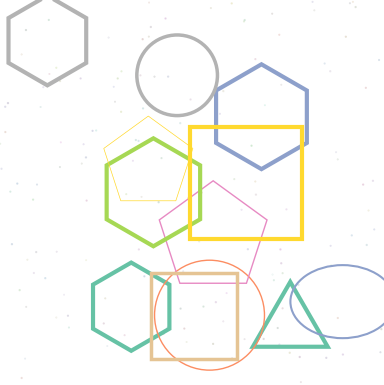[{"shape": "triangle", "thickness": 3, "radius": 0.56, "center": [0.754, 0.155]}, {"shape": "hexagon", "thickness": 3, "radius": 0.57, "center": [0.341, 0.203]}, {"shape": "circle", "thickness": 1, "radius": 0.71, "center": [0.544, 0.181]}, {"shape": "hexagon", "thickness": 3, "radius": 0.68, "center": [0.679, 0.697]}, {"shape": "oval", "thickness": 1.5, "radius": 0.68, "center": [0.89, 0.217]}, {"shape": "pentagon", "thickness": 1, "radius": 0.74, "center": [0.554, 0.383]}, {"shape": "hexagon", "thickness": 3, "radius": 0.7, "center": [0.398, 0.501]}, {"shape": "square", "thickness": 3, "radius": 0.73, "center": [0.64, 0.525]}, {"shape": "pentagon", "thickness": 0.5, "radius": 0.61, "center": [0.385, 0.577]}, {"shape": "square", "thickness": 2.5, "radius": 0.56, "center": [0.504, 0.179]}, {"shape": "hexagon", "thickness": 3, "radius": 0.58, "center": [0.123, 0.895]}, {"shape": "circle", "thickness": 2.5, "radius": 0.52, "center": [0.46, 0.804]}]